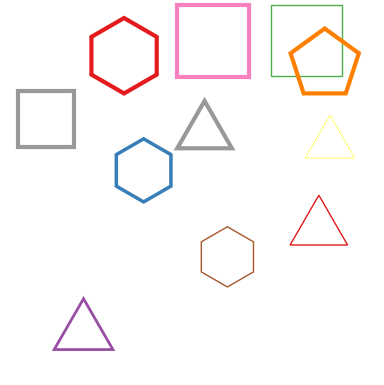[{"shape": "triangle", "thickness": 1, "radius": 0.43, "center": [0.828, 0.407]}, {"shape": "hexagon", "thickness": 3, "radius": 0.49, "center": [0.322, 0.855]}, {"shape": "hexagon", "thickness": 2.5, "radius": 0.41, "center": [0.373, 0.557]}, {"shape": "square", "thickness": 1, "radius": 0.46, "center": [0.796, 0.895]}, {"shape": "triangle", "thickness": 2, "radius": 0.44, "center": [0.217, 0.136]}, {"shape": "pentagon", "thickness": 3, "radius": 0.47, "center": [0.843, 0.833]}, {"shape": "triangle", "thickness": 0.5, "radius": 0.37, "center": [0.857, 0.627]}, {"shape": "hexagon", "thickness": 1, "radius": 0.39, "center": [0.591, 0.333]}, {"shape": "square", "thickness": 3, "radius": 0.47, "center": [0.553, 0.893]}, {"shape": "square", "thickness": 3, "radius": 0.36, "center": [0.119, 0.691]}, {"shape": "triangle", "thickness": 3, "radius": 0.41, "center": [0.531, 0.656]}]